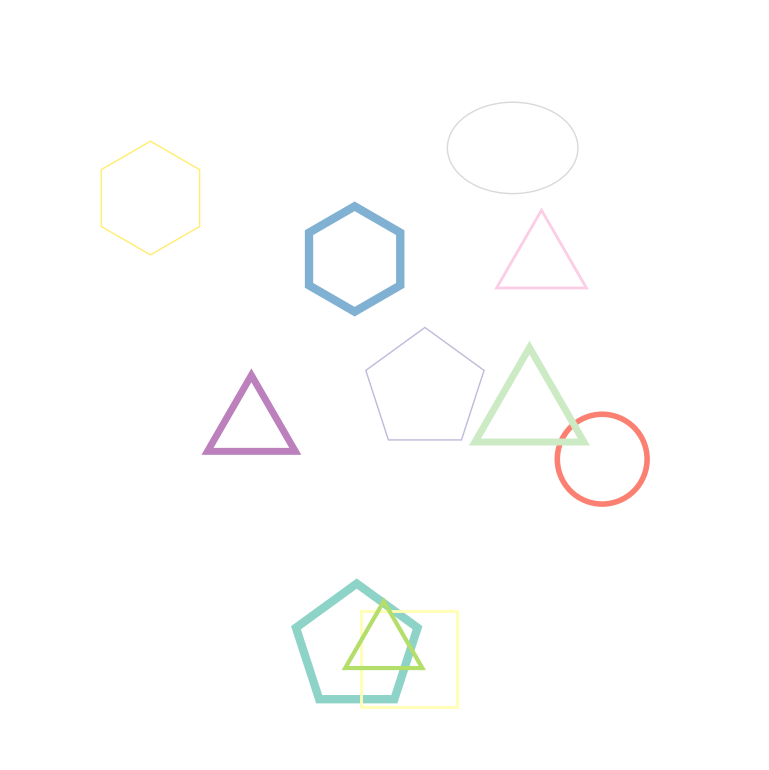[{"shape": "pentagon", "thickness": 3, "radius": 0.42, "center": [0.463, 0.159]}, {"shape": "square", "thickness": 1, "radius": 0.31, "center": [0.532, 0.144]}, {"shape": "pentagon", "thickness": 0.5, "radius": 0.4, "center": [0.552, 0.494]}, {"shape": "circle", "thickness": 2, "radius": 0.29, "center": [0.782, 0.404]}, {"shape": "hexagon", "thickness": 3, "radius": 0.34, "center": [0.461, 0.664]}, {"shape": "triangle", "thickness": 1.5, "radius": 0.29, "center": [0.498, 0.161]}, {"shape": "triangle", "thickness": 1, "radius": 0.34, "center": [0.703, 0.66]}, {"shape": "oval", "thickness": 0.5, "radius": 0.42, "center": [0.666, 0.808]}, {"shape": "triangle", "thickness": 2.5, "radius": 0.33, "center": [0.326, 0.447]}, {"shape": "triangle", "thickness": 2.5, "radius": 0.41, "center": [0.688, 0.467]}, {"shape": "hexagon", "thickness": 0.5, "radius": 0.37, "center": [0.195, 0.743]}]